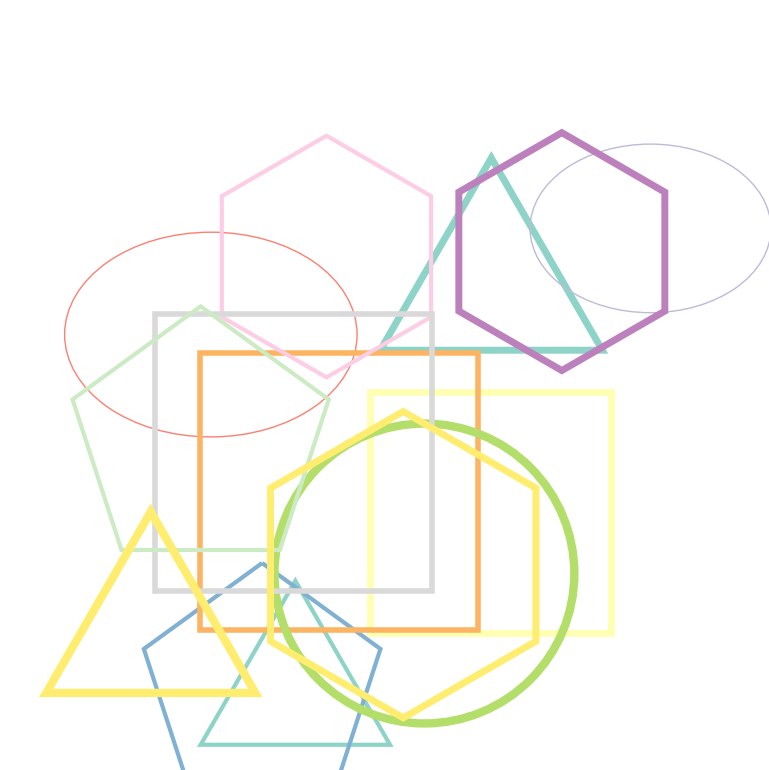[{"shape": "triangle", "thickness": 2.5, "radius": 0.83, "center": [0.638, 0.628]}, {"shape": "triangle", "thickness": 1.5, "radius": 0.71, "center": [0.384, 0.104]}, {"shape": "square", "thickness": 2.5, "radius": 0.78, "center": [0.637, 0.334]}, {"shape": "oval", "thickness": 0.5, "radius": 0.78, "center": [0.845, 0.703]}, {"shape": "oval", "thickness": 0.5, "radius": 0.95, "center": [0.274, 0.566]}, {"shape": "pentagon", "thickness": 1.5, "radius": 0.81, "center": [0.34, 0.107]}, {"shape": "square", "thickness": 2, "radius": 0.9, "center": [0.44, 0.362]}, {"shape": "circle", "thickness": 3, "radius": 0.97, "center": [0.551, 0.255]}, {"shape": "hexagon", "thickness": 1.5, "radius": 0.78, "center": [0.424, 0.667]}, {"shape": "square", "thickness": 2, "radius": 0.9, "center": [0.381, 0.413]}, {"shape": "hexagon", "thickness": 2.5, "radius": 0.77, "center": [0.73, 0.673]}, {"shape": "pentagon", "thickness": 1.5, "radius": 0.87, "center": [0.261, 0.427]}, {"shape": "triangle", "thickness": 3, "radius": 0.78, "center": [0.196, 0.179]}, {"shape": "hexagon", "thickness": 2.5, "radius": 0.99, "center": [0.524, 0.267]}]